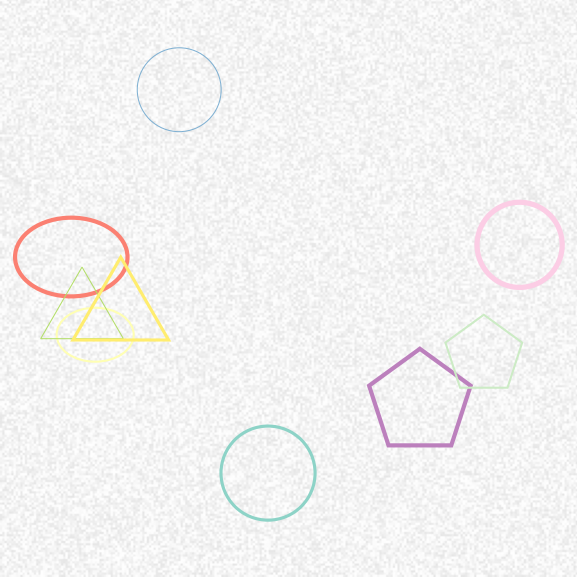[{"shape": "circle", "thickness": 1.5, "radius": 0.41, "center": [0.464, 0.18]}, {"shape": "oval", "thickness": 1, "radius": 0.33, "center": [0.165, 0.42]}, {"shape": "oval", "thickness": 2, "radius": 0.49, "center": [0.123, 0.554]}, {"shape": "circle", "thickness": 0.5, "radius": 0.36, "center": [0.31, 0.844]}, {"shape": "triangle", "thickness": 0.5, "radius": 0.41, "center": [0.142, 0.454]}, {"shape": "circle", "thickness": 2.5, "radius": 0.37, "center": [0.9, 0.575]}, {"shape": "pentagon", "thickness": 2, "radius": 0.46, "center": [0.727, 0.303]}, {"shape": "pentagon", "thickness": 1, "radius": 0.35, "center": [0.838, 0.384]}, {"shape": "triangle", "thickness": 1.5, "radius": 0.48, "center": [0.209, 0.458]}]